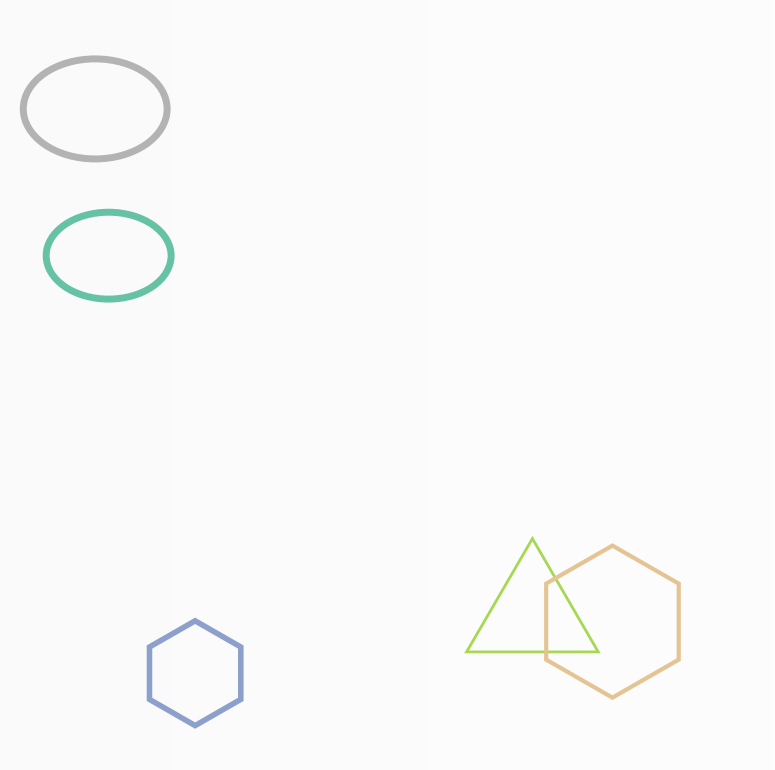[{"shape": "oval", "thickness": 2.5, "radius": 0.4, "center": [0.14, 0.668]}, {"shape": "hexagon", "thickness": 2, "radius": 0.34, "center": [0.252, 0.126]}, {"shape": "triangle", "thickness": 1, "radius": 0.49, "center": [0.687, 0.202]}, {"shape": "hexagon", "thickness": 1.5, "radius": 0.49, "center": [0.79, 0.193]}, {"shape": "oval", "thickness": 2.5, "radius": 0.46, "center": [0.123, 0.859]}]